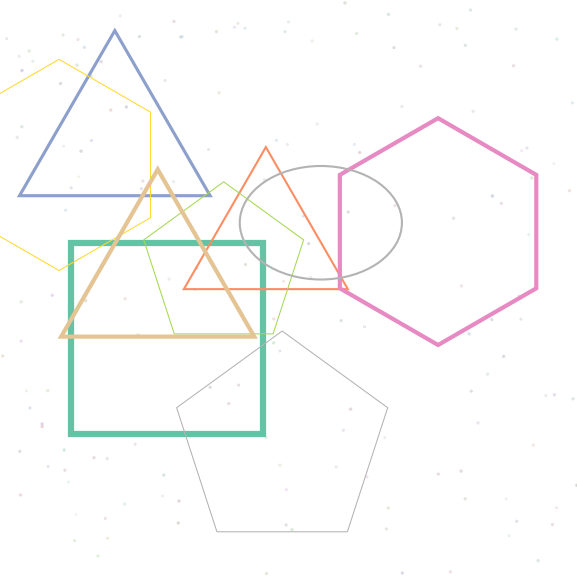[{"shape": "square", "thickness": 3, "radius": 0.83, "center": [0.289, 0.413]}, {"shape": "triangle", "thickness": 1, "radius": 0.82, "center": [0.46, 0.58]}, {"shape": "triangle", "thickness": 1.5, "radius": 0.95, "center": [0.199, 0.756]}, {"shape": "hexagon", "thickness": 2, "radius": 0.98, "center": [0.759, 0.598]}, {"shape": "pentagon", "thickness": 0.5, "radius": 0.73, "center": [0.387, 0.539]}, {"shape": "hexagon", "thickness": 0.5, "radius": 0.91, "center": [0.102, 0.714]}, {"shape": "triangle", "thickness": 2, "radius": 0.97, "center": [0.273, 0.513]}, {"shape": "pentagon", "thickness": 0.5, "radius": 0.96, "center": [0.489, 0.234]}, {"shape": "oval", "thickness": 1, "radius": 0.7, "center": [0.556, 0.613]}]